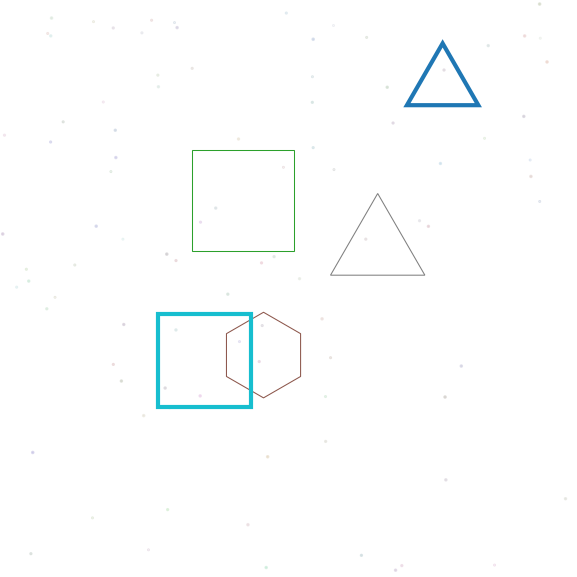[{"shape": "triangle", "thickness": 2, "radius": 0.36, "center": [0.766, 0.853]}, {"shape": "square", "thickness": 0.5, "radius": 0.44, "center": [0.42, 0.652]}, {"shape": "hexagon", "thickness": 0.5, "radius": 0.37, "center": [0.456, 0.384]}, {"shape": "triangle", "thickness": 0.5, "radius": 0.47, "center": [0.654, 0.57]}, {"shape": "square", "thickness": 2, "radius": 0.4, "center": [0.355, 0.375]}]